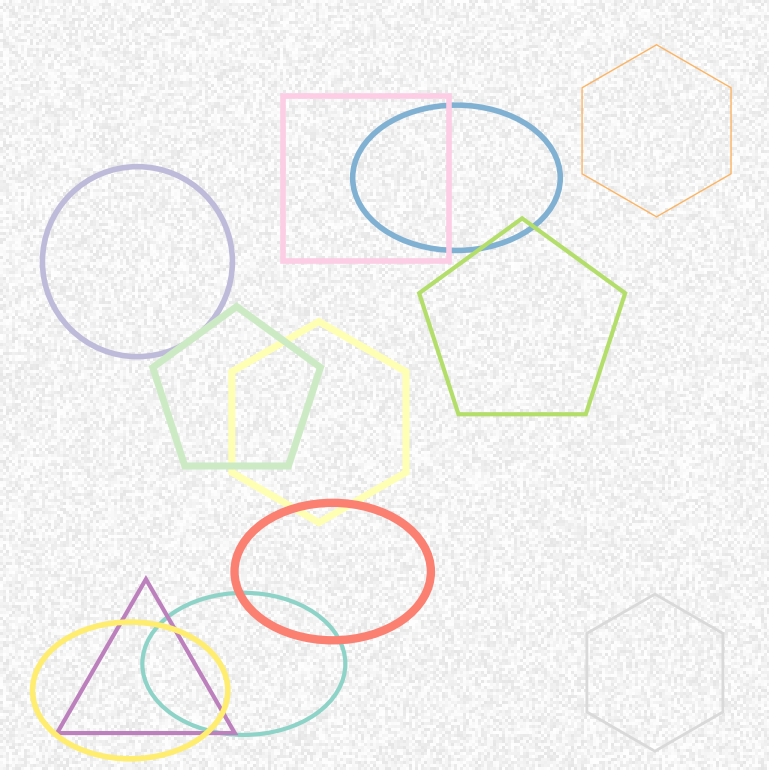[{"shape": "oval", "thickness": 1.5, "radius": 0.66, "center": [0.317, 0.138]}, {"shape": "hexagon", "thickness": 2.5, "radius": 0.65, "center": [0.414, 0.452]}, {"shape": "circle", "thickness": 2, "radius": 0.62, "center": [0.178, 0.66]}, {"shape": "oval", "thickness": 3, "radius": 0.64, "center": [0.432, 0.258]}, {"shape": "oval", "thickness": 2, "radius": 0.67, "center": [0.593, 0.769]}, {"shape": "hexagon", "thickness": 0.5, "radius": 0.56, "center": [0.853, 0.83]}, {"shape": "pentagon", "thickness": 1.5, "radius": 0.7, "center": [0.678, 0.576]}, {"shape": "square", "thickness": 2, "radius": 0.54, "center": [0.475, 0.768]}, {"shape": "hexagon", "thickness": 1, "radius": 0.51, "center": [0.851, 0.126]}, {"shape": "triangle", "thickness": 1.5, "radius": 0.67, "center": [0.19, 0.115]}, {"shape": "pentagon", "thickness": 2.5, "radius": 0.57, "center": [0.307, 0.487]}, {"shape": "oval", "thickness": 2, "radius": 0.63, "center": [0.169, 0.103]}]